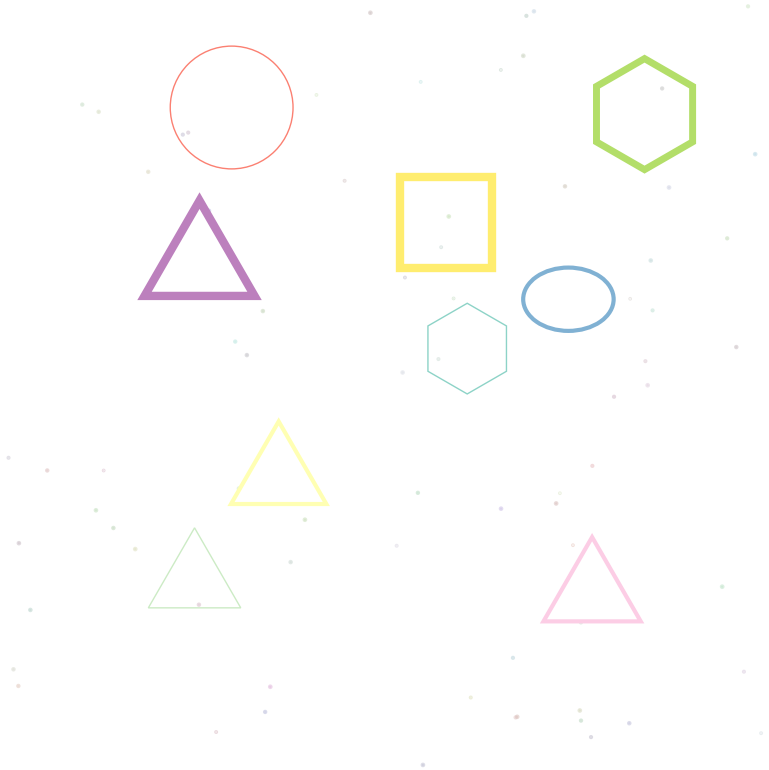[{"shape": "hexagon", "thickness": 0.5, "radius": 0.29, "center": [0.607, 0.547]}, {"shape": "triangle", "thickness": 1.5, "radius": 0.36, "center": [0.362, 0.381]}, {"shape": "circle", "thickness": 0.5, "radius": 0.4, "center": [0.301, 0.86]}, {"shape": "oval", "thickness": 1.5, "radius": 0.29, "center": [0.738, 0.611]}, {"shape": "hexagon", "thickness": 2.5, "radius": 0.36, "center": [0.837, 0.852]}, {"shape": "triangle", "thickness": 1.5, "radius": 0.36, "center": [0.769, 0.229]}, {"shape": "triangle", "thickness": 3, "radius": 0.41, "center": [0.259, 0.657]}, {"shape": "triangle", "thickness": 0.5, "radius": 0.35, "center": [0.253, 0.245]}, {"shape": "square", "thickness": 3, "radius": 0.3, "center": [0.579, 0.711]}]